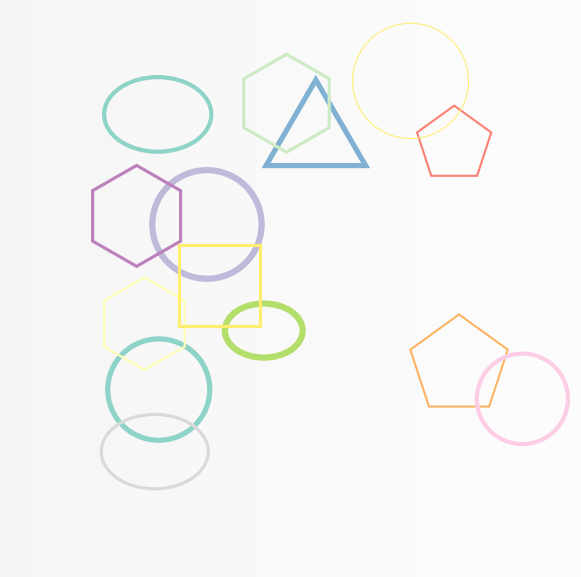[{"shape": "oval", "thickness": 2, "radius": 0.46, "center": [0.271, 0.801]}, {"shape": "circle", "thickness": 2.5, "radius": 0.44, "center": [0.273, 0.325]}, {"shape": "hexagon", "thickness": 1, "radius": 0.4, "center": [0.249, 0.439]}, {"shape": "circle", "thickness": 3, "radius": 0.47, "center": [0.356, 0.61]}, {"shape": "pentagon", "thickness": 1, "radius": 0.34, "center": [0.781, 0.749]}, {"shape": "triangle", "thickness": 2.5, "radius": 0.49, "center": [0.543, 0.762]}, {"shape": "pentagon", "thickness": 1, "radius": 0.44, "center": [0.79, 0.366]}, {"shape": "oval", "thickness": 3, "radius": 0.33, "center": [0.454, 0.427]}, {"shape": "circle", "thickness": 2, "radius": 0.39, "center": [0.899, 0.308]}, {"shape": "oval", "thickness": 1.5, "radius": 0.46, "center": [0.266, 0.217]}, {"shape": "hexagon", "thickness": 1.5, "radius": 0.44, "center": [0.235, 0.625]}, {"shape": "hexagon", "thickness": 1.5, "radius": 0.42, "center": [0.493, 0.82]}, {"shape": "square", "thickness": 1.5, "radius": 0.35, "center": [0.377, 0.505]}, {"shape": "circle", "thickness": 0.5, "radius": 0.5, "center": [0.706, 0.859]}]